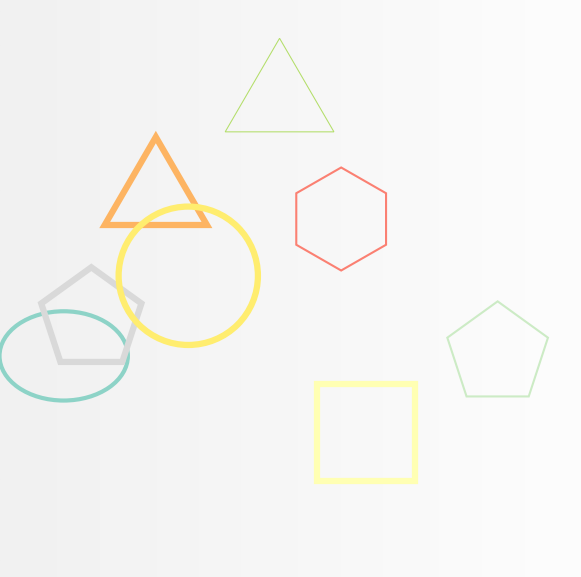[{"shape": "oval", "thickness": 2, "radius": 0.55, "center": [0.11, 0.383]}, {"shape": "square", "thickness": 3, "radius": 0.42, "center": [0.629, 0.251]}, {"shape": "hexagon", "thickness": 1, "radius": 0.45, "center": [0.587, 0.62]}, {"shape": "triangle", "thickness": 3, "radius": 0.51, "center": [0.268, 0.66]}, {"shape": "triangle", "thickness": 0.5, "radius": 0.54, "center": [0.481, 0.825]}, {"shape": "pentagon", "thickness": 3, "radius": 0.45, "center": [0.157, 0.446]}, {"shape": "pentagon", "thickness": 1, "radius": 0.46, "center": [0.856, 0.386]}, {"shape": "circle", "thickness": 3, "radius": 0.6, "center": [0.324, 0.522]}]